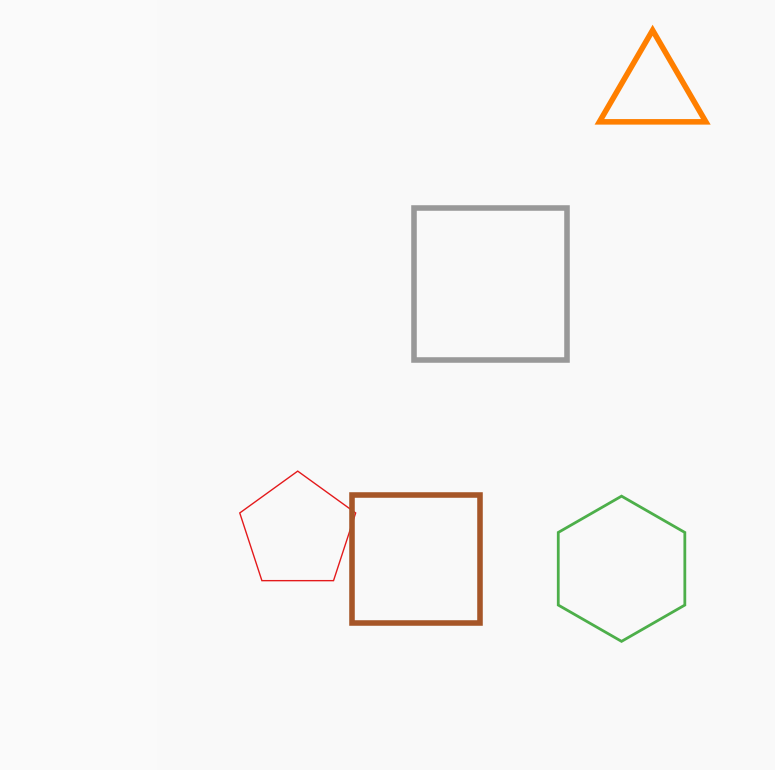[{"shape": "pentagon", "thickness": 0.5, "radius": 0.39, "center": [0.384, 0.31]}, {"shape": "hexagon", "thickness": 1, "radius": 0.47, "center": [0.802, 0.261]}, {"shape": "triangle", "thickness": 2, "radius": 0.4, "center": [0.842, 0.881]}, {"shape": "square", "thickness": 2, "radius": 0.42, "center": [0.537, 0.274]}, {"shape": "square", "thickness": 2, "radius": 0.5, "center": [0.633, 0.631]}]